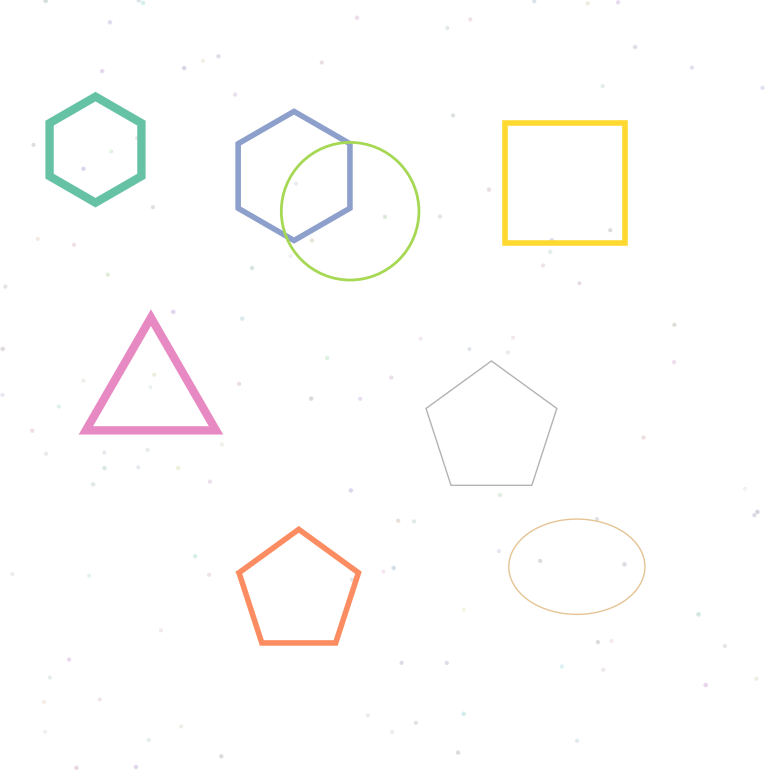[{"shape": "hexagon", "thickness": 3, "radius": 0.34, "center": [0.124, 0.806]}, {"shape": "pentagon", "thickness": 2, "radius": 0.41, "center": [0.388, 0.231]}, {"shape": "hexagon", "thickness": 2, "radius": 0.42, "center": [0.382, 0.771]}, {"shape": "triangle", "thickness": 3, "radius": 0.49, "center": [0.196, 0.49]}, {"shape": "circle", "thickness": 1, "radius": 0.45, "center": [0.455, 0.726]}, {"shape": "square", "thickness": 2, "radius": 0.39, "center": [0.734, 0.762]}, {"shape": "oval", "thickness": 0.5, "radius": 0.44, "center": [0.749, 0.264]}, {"shape": "pentagon", "thickness": 0.5, "radius": 0.45, "center": [0.638, 0.442]}]